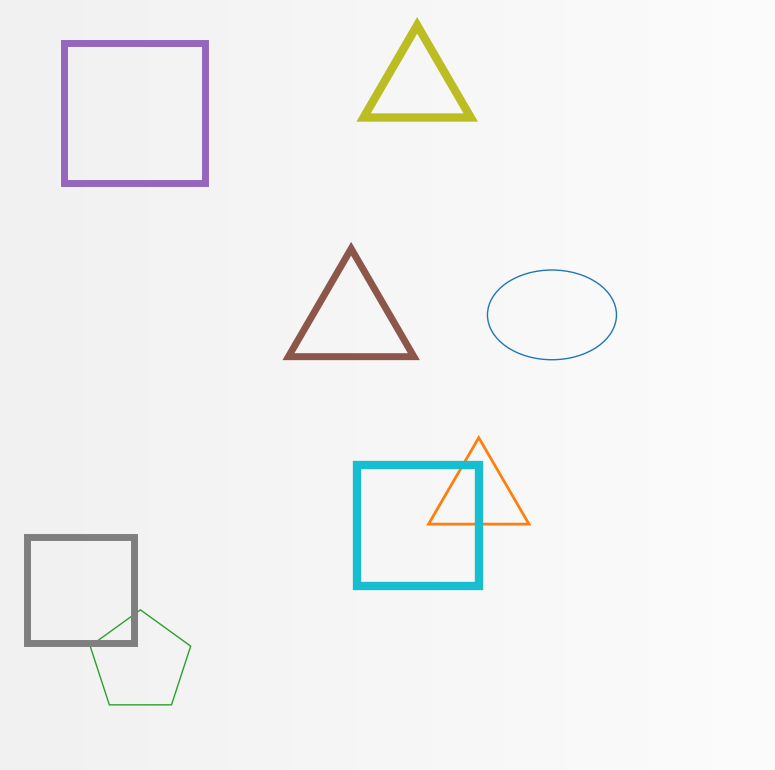[{"shape": "oval", "thickness": 0.5, "radius": 0.42, "center": [0.712, 0.591]}, {"shape": "triangle", "thickness": 1, "radius": 0.37, "center": [0.618, 0.357]}, {"shape": "pentagon", "thickness": 0.5, "radius": 0.34, "center": [0.181, 0.14]}, {"shape": "square", "thickness": 2.5, "radius": 0.45, "center": [0.174, 0.853]}, {"shape": "triangle", "thickness": 2.5, "radius": 0.47, "center": [0.453, 0.584]}, {"shape": "square", "thickness": 2.5, "radius": 0.34, "center": [0.104, 0.233]}, {"shape": "triangle", "thickness": 3, "radius": 0.4, "center": [0.538, 0.887]}, {"shape": "square", "thickness": 3, "radius": 0.39, "center": [0.54, 0.318]}]